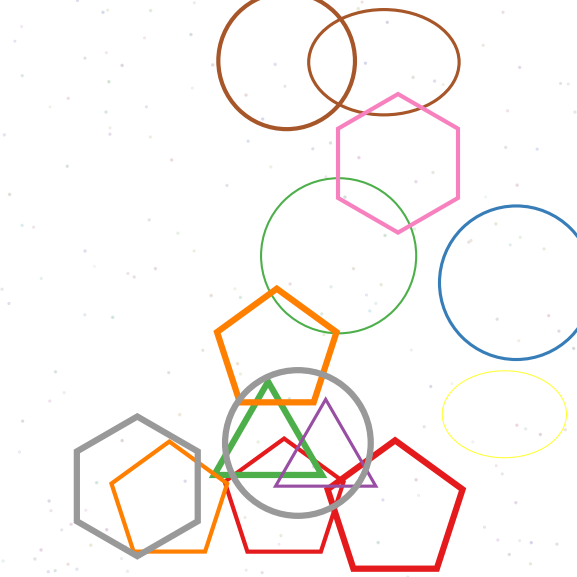[{"shape": "pentagon", "thickness": 2, "radius": 0.54, "center": [0.492, 0.131]}, {"shape": "pentagon", "thickness": 3, "radius": 0.61, "center": [0.684, 0.114]}, {"shape": "circle", "thickness": 1.5, "radius": 0.66, "center": [0.894, 0.51]}, {"shape": "triangle", "thickness": 3, "radius": 0.54, "center": [0.464, 0.231]}, {"shape": "circle", "thickness": 1, "radius": 0.67, "center": [0.586, 0.556]}, {"shape": "triangle", "thickness": 1.5, "radius": 0.5, "center": [0.564, 0.207]}, {"shape": "pentagon", "thickness": 2, "radius": 0.53, "center": [0.293, 0.129]}, {"shape": "pentagon", "thickness": 3, "radius": 0.54, "center": [0.479, 0.39]}, {"shape": "oval", "thickness": 0.5, "radius": 0.54, "center": [0.873, 0.282]}, {"shape": "circle", "thickness": 2, "radius": 0.59, "center": [0.496, 0.894]}, {"shape": "oval", "thickness": 1.5, "radius": 0.65, "center": [0.665, 0.891]}, {"shape": "hexagon", "thickness": 2, "radius": 0.6, "center": [0.689, 0.716]}, {"shape": "hexagon", "thickness": 3, "radius": 0.6, "center": [0.238, 0.157]}, {"shape": "circle", "thickness": 3, "radius": 0.63, "center": [0.516, 0.232]}]